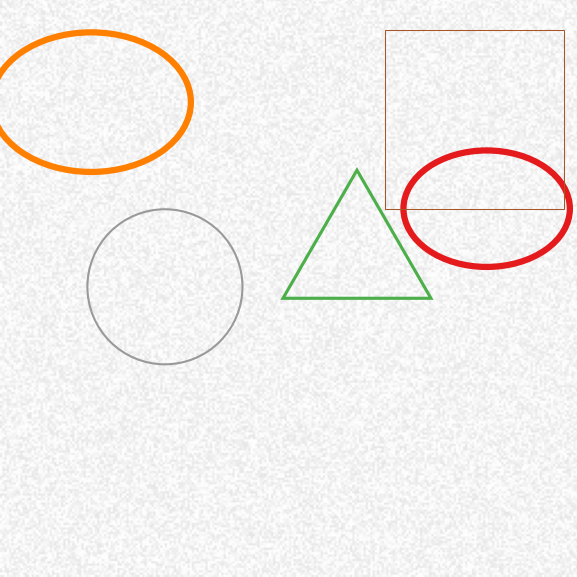[{"shape": "oval", "thickness": 3, "radius": 0.72, "center": [0.843, 0.638]}, {"shape": "triangle", "thickness": 1.5, "radius": 0.74, "center": [0.618, 0.557]}, {"shape": "oval", "thickness": 3, "radius": 0.86, "center": [0.158, 0.822]}, {"shape": "square", "thickness": 0.5, "radius": 0.78, "center": [0.822, 0.792]}, {"shape": "circle", "thickness": 1, "radius": 0.67, "center": [0.286, 0.503]}]